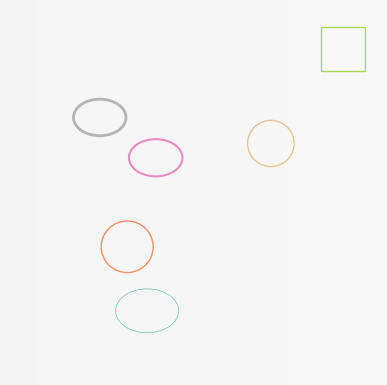[{"shape": "oval", "thickness": 0.5, "radius": 0.41, "center": [0.38, 0.193]}, {"shape": "circle", "thickness": 1, "radius": 0.34, "center": [0.328, 0.359]}, {"shape": "oval", "thickness": 1.5, "radius": 0.35, "center": [0.402, 0.59]}, {"shape": "square", "thickness": 1, "radius": 0.29, "center": [0.885, 0.872]}, {"shape": "circle", "thickness": 1, "radius": 0.3, "center": [0.699, 0.627]}, {"shape": "oval", "thickness": 2, "radius": 0.34, "center": [0.257, 0.695]}]